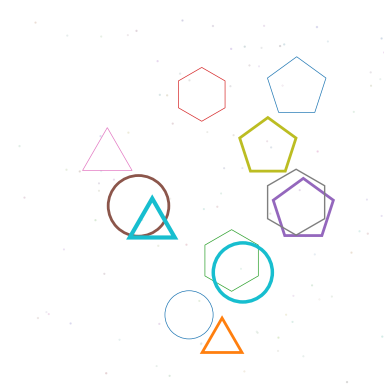[{"shape": "pentagon", "thickness": 0.5, "radius": 0.4, "center": [0.771, 0.773]}, {"shape": "circle", "thickness": 0.5, "radius": 0.31, "center": [0.491, 0.182]}, {"shape": "triangle", "thickness": 2, "radius": 0.3, "center": [0.577, 0.114]}, {"shape": "hexagon", "thickness": 0.5, "radius": 0.4, "center": [0.602, 0.323]}, {"shape": "hexagon", "thickness": 0.5, "radius": 0.35, "center": [0.524, 0.755]}, {"shape": "pentagon", "thickness": 2, "radius": 0.41, "center": [0.788, 0.455]}, {"shape": "circle", "thickness": 2, "radius": 0.39, "center": [0.36, 0.465]}, {"shape": "triangle", "thickness": 0.5, "radius": 0.37, "center": [0.279, 0.594]}, {"shape": "hexagon", "thickness": 1, "radius": 0.43, "center": [0.769, 0.475]}, {"shape": "pentagon", "thickness": 2, "radius": 0.38, "center": [0.696, 0.618]}, {"shape": "triangle", "thickness": 3, "radius": 0.34, "center": [0.395, 0.417]}, {"shape": "circle", "thickness": 2.5, "radius": 0.38, "center": [0.631, 0.292]}]